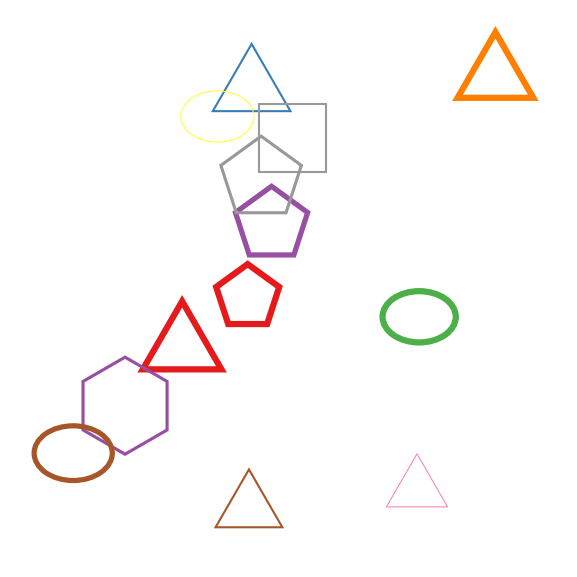[{"shape": "pentagon", "thickness": 3, "radius": 0.29, "center": [0.429, 0.484]}, {"shape": "triangle", "thickness": 3, "radius": 0.39, "center": [0.315, 0.399]}, {"shape": "triangle", "thickness": 1, "radius": 0.39, "center": [0.436, 0.845]}, {"shape": "oval", "thickness": 3, "radius": 0.32, "center": [0.726, 0.451]}, {"shape": "pentagon", "thickness": 2.5, "radius": 0.33, "center": [0.47, 0.611]}, {"shape": "hexagon", "thickness": 1.5, "radius": 0.42, "center": [0.217, 0.297]}, {"shape": "triangle", "thickness": 3, "radius": 0.38, "center": [0.858, 0.868]}, {"shape": "oval", "thickness": 0.5, "radius": 0.32, "center": [0.376, 0.797]}, {"shape": "oval", "thickness": 2.5, "radius": 0.34, "center": [0.127, 0.214]}, {"shape": "triangle", "thickness": 1, "radius": 0.33, "center": [0.431, 0.12]}, {"shape": "triangle", "thickness": 0.5, "radius": 0.31, "center": [0.722, 0.152]}, {"shape": "square", "thickness": 1, "radius": 0.29, "center": [0.506, 0.76]}, {"shape": "pentagon", "thickness": 1.5, "radius": 0.37, "center": [0.452, 0.69]}]